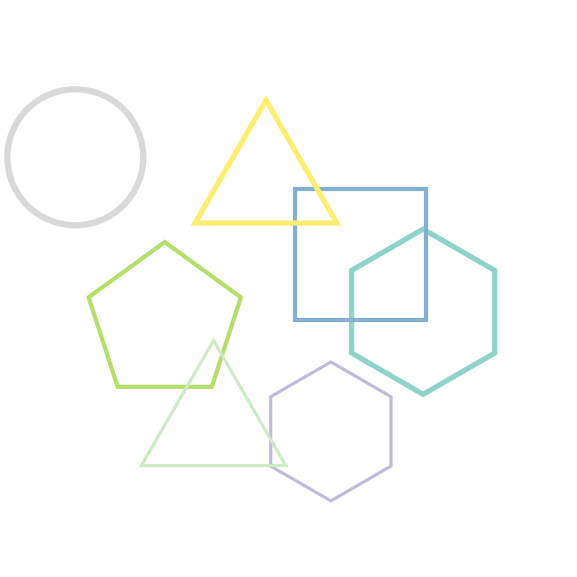[{"shape": "hexagon", "thickness": 2.5, "radius": 0.72, "center": [0.733, 0.459]}, {"shape": "hexagon", "thickness": 1.5, "radius": 0.6, "center": [0.573, 0.252]}, {"shape": "square", "thickness": 2, "radius": 0.57, "center": [0.624, 0.559]}, {"shape": "pentagon", "thickness": 2, "radius": 0.69, "center": [0.285, 0.441]}, {"shape": "circle", "thickness": 3, "radius": 0.59, "center": [0.13, 0.727]}, {"shape": "triangle", "thickness": 1.5, "radius": 0.72, "center": [0.37, 0.265]}, {"shape": "triangle", "thickness": 2.5, "radius": 0.71, "center": [0.461, 0.684]}]